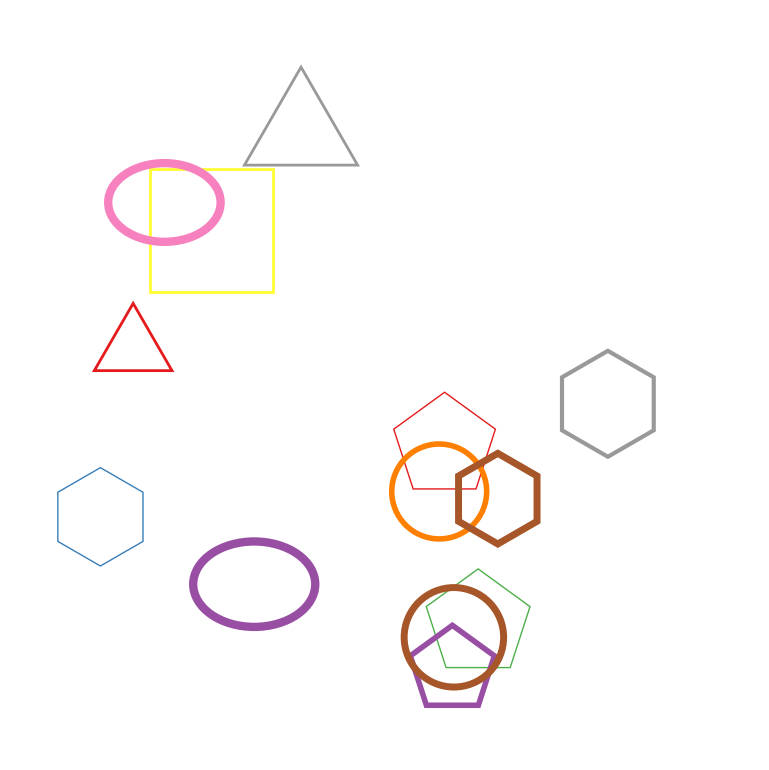[{"shape": "triangle", "thickness": 1, "radius": 0.29, "center": [0.173, 0.548]}, {"shape": "pentagon", "thickness": 0.5, "radius": 0.35, "center": [0.577, 0.421]}, {"shape": "hexagon", "thickness": 0.5, "radius": 0.32, "center": [0.13, 0.329]}, {"shape": "pentagon", "thickness": 0.5, "radius": 0.35, "center": [0.621, 0.19]}, {"shape": "pentagon", "thickness": 2, "radius": 0.29, "center": [0.587, 0.131]}, {"shape": "oval", "thickness": 3, "radius": 0.4, "center": [0.33, 0.241]}, {"shape": "circle", "thickness": 2, "radius": 0.31, "center": [0.57, 0.362]}, {"shape": "square", "thickness": 1, "radius": 0.4, "center": [0.274, 0.7]}, {"shape": "circle", "thickness": 2.5, "radius": 0.32, "center": [0.589, 0.172]}, {"shape": "hexagon", "thickness": 2.5, "radius": 0.29, "center": [0.646, 0.352]}, {"shape": "oval", "thickness": 3, "radius": 0.36, "center": [0.214, 0.737]}, {"shape": "hexagon", "thickness": 1.5, "radius": 0.34, "center": [0.789, 0.476]}, {"shape": "triangle", "thickness": 1, "radius": 0.42, "center": [0.391, 0.828]}]